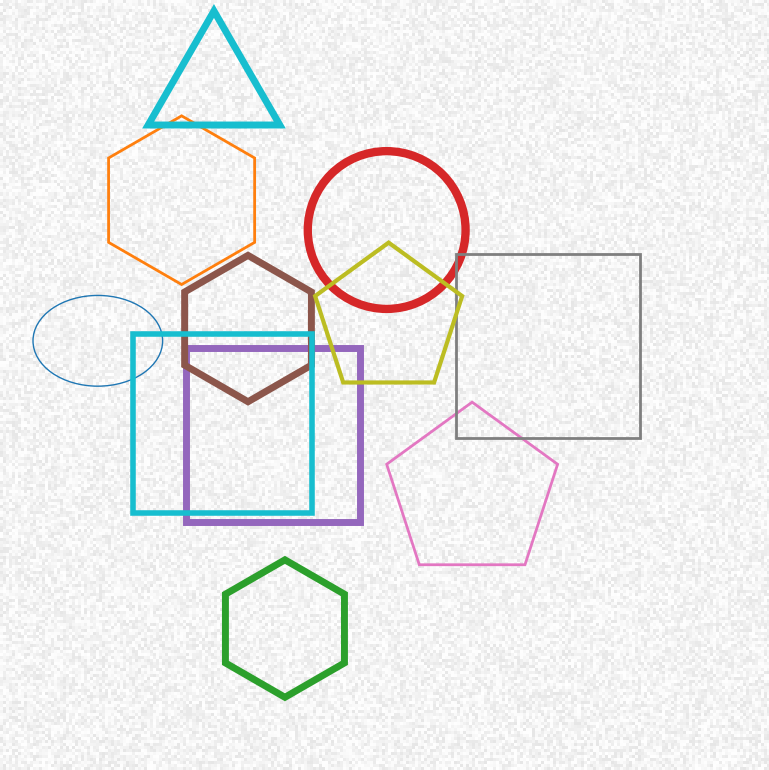[{"shape": "oval", "thickness": 0.5, "radius": 0.42, "center": [0.127, 0.557]}, {"shape": "hexagon", "thickness": 1, "radius": 0.55, "center": [0.236, 0.74]}, {"shape": "hexagon", "thickness": 2.5, "radius": 0.45, "center": [0.37, 0.184]}, {"shape": "circle", "thickness": 3, "radius": 0.51, "center": [0.502, 0.701]}, {"shape": "square", "thickness": 2.5, "radius": 0.56, "center": [0.354, 0.435]}, {"shape": "hexagon", "thickness": 2.5, "radius": 0.48, "center": [0.322, 0.573]}, {"shape": "pentagon", "thickness": 1, "radius": 0.58, "center": [0.613, 0.361]}, {"shape": "square", "thickness": 1, "radius": 0.6, "center": [0.712, 0.55]}, {"shape": "pentagon", "thickness": 1.5, "radius": 0.5, "center": [0.505, 0.584]}, {"shape": "triangle", "thickness": 2.5, "radius": 0.49, "center": [0.278, 0.887]}, {"shape": "square", "thickness": 2, "radius": 0.58, "center": [0.289, 0.45]}]